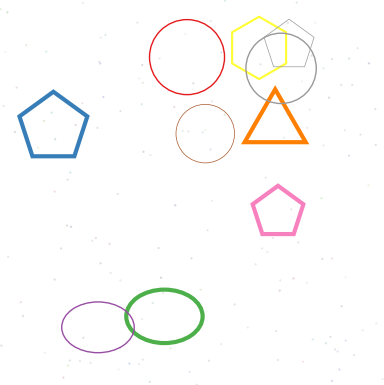[{"shape": "circle", "thickness": 1, "radius": 0.49, "center": [0.486, 0.852]}, {"shape": "pentagon", "thickness": 3, "radius": 0.46, "center": [0.139, 0.669]}, {"shape": "oval", "thickness": 3, "radius": 0.5, "center": [0.427, 0.178]}, {"shape": "oval", "thickness": 1, "radius": 0.47, "center": [0.254, 0.15]}, {"shape": "triangle", "thickness": 3, "radius": 0.46, "center": [0.715, 0.676]}, {"shape": "hexagon", "thickness": 1.5, "radius": 0.4, "center": [0.673, 0.876]}, {"shape": "circle", "thickness": 0.5, "radius": 0.38, "center": [0.533, 0.653]}, {"shape": "pentagon", "thickness": 3, "radius": 0.35, "center": [0.722, 0.448]}, {"shape": "circle", "thickness": 1, "radius": 0.46, "center": [0.73, 0.822]}, {"shape": "pentagon", "thickness": 0.5, "radius": 0.34, "center": [0.751, 0.882]}]